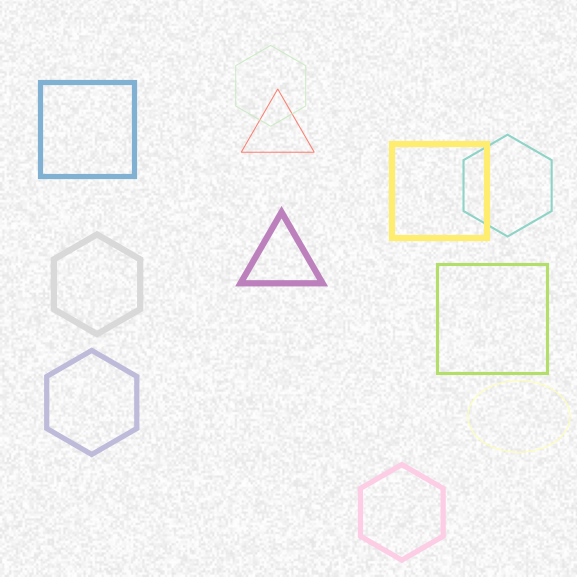[{"shape": "hexagon", "thickness": 1, "radius": 0.44, "center": [0.879, 0.678]}, {"shape": "oval", "thickness": 0.5, "radius": 0.44, "center": [0.899, 0.278]}, {"shape": "hexagon", "thickness": 2.5, "radius": 0.45, "center": [0.159, 0.302]}, {"shape": "triangle", "thickness": 0.5, "radius": 0.36, "center": [0.481, 0.772]}, {"shape": "square", "thickness": 2.5, "radius": 0.41, "center": [0.15, 0.776]}, {"shape": "square", "thickness": 1.5, "radius": 0.48, "center": [0.851, 0.448]}, {"shape": "hexagon", "thickness": 2.5, "radius": 0.41, "center": [0.696, 0.112]}, {"shape": "hexagon", "thickness": 3, "radius": 0.43, "center": [0.168, 0.507]}, {"shape": "triangle", "thickness": 3, "radius": 0.41, "center": [0.488, 0.55]}, {"shape": "hexagon", "thickness": 0.5, "radius": 0.35, "center": [0.469, 0.85]}, {"shape": "square", "thickness": 3, "radius": 0.41, "center": [0.761, 0.668]}]